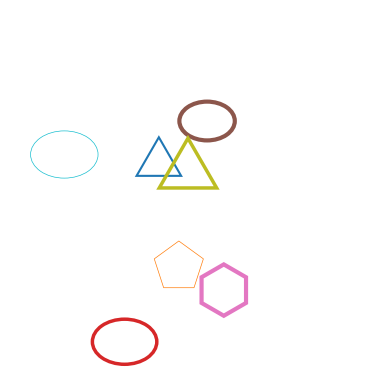[{"shape": "triangle", "thickness": 1.5, "radius": 0.33, "center": [0.413, 0.577]}, {"shape": "pentagon", "thickness": 0.5, "radius": 0.34, "center": [0.464, 0.307]}, {"shape": "oval", "thickness": 2.5, "radius": 0.42, "center": [0.324, 0.112]}, {"shape": "oval", "thickness": 3, "radius": 0.36, "center": [0.538, 0.686]}, {"shape": "hexagon", "thickness": 3, "radius": 0.33, "center": [0.581, 0.247]}, {"shape": "triangle", "thickness": 2.5, "radius": 0.43, "center": [0.488, 0.555]}, {"shape": "oval", "thickness": 0.5, "radius": 0.44, "center": [0.167, 0.599]}]